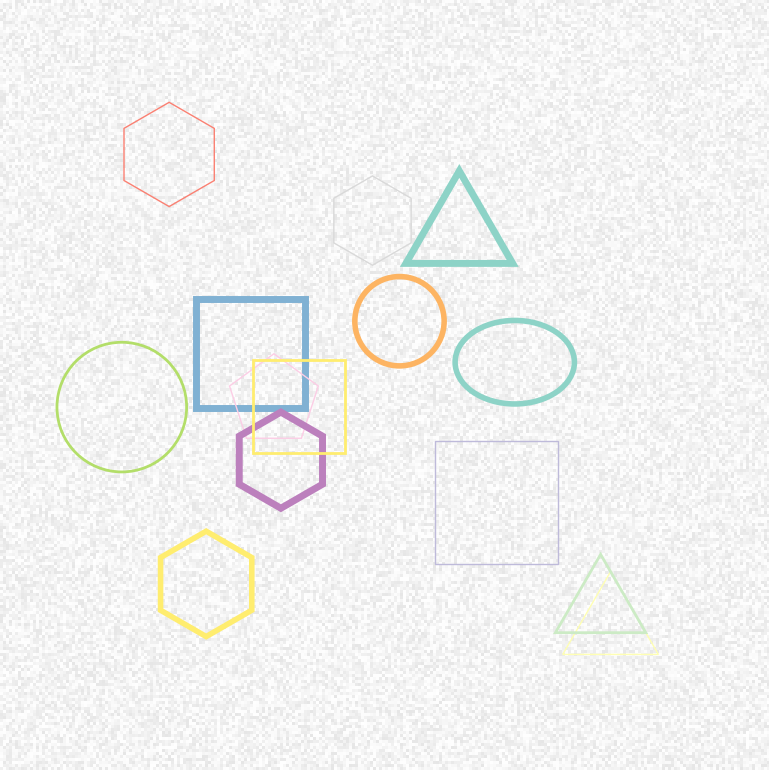[{"shape": "oval", "thickness": 2, "radius": 0.39, "center": [0.669, 0.53]}, {"shape": "triangle", "thickness": 2.5, "radius": 0.4, "center": [0.596, 0.698]}, {"shape": "triangle", "thickness": 0.5, "radius": 0.36, "center": [0.793, 0.186]}, {"shape": "square", "thickness": 0.5, "radius": 0.4, "center": [0.645, 0.348]}, {"shape": "hexagon", "thickness": 0.5, "radius": 0.34, "center": [0.22, 0.799]}, {"shape": "square", "thickness": 2.5, "radius": 0.35, "center": [0.325, 0.541]}, {"shape": "circle", "thickness": 2, "radius": 0.29, "center": [0.519, 0.583]}, {"shape": "circle", "thickness": 1, "radius": 0.42, "center": [0.158, 0.471]}, {"shape": "pentagon", "thickness": 0.5, "radius": 0.3, "center": [0.356, 0.48]}, {"shape": "hexagon", "thickness": 0.5, "radius": 0.29, "center": [0.484, 0.714]}, {"shape": "hexagon", "thickness": 2.5, "radius": 0.31, "center": [0.365, 0.402]}, {"shape": "triangle", "thickness": 1, "radius": 0.34, "center": [0.78, 0.212]}, {"shape": "square", "thickness": 1, "radius": 0.3, "center": [0.388, 0.472]}, {"shape": "hexagon", "thickness": 2, "radius": 0.34, "center": [0.268, 0.242]}]